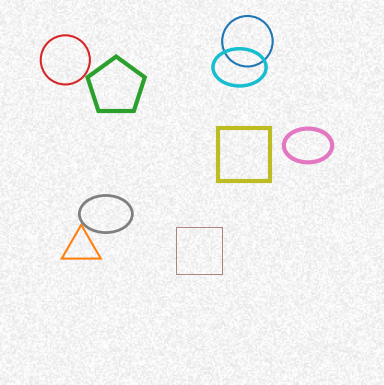[{"shape": "circle", "thickness": 1.5, "radius": 0.33, "center": [0.643, 0.893]}, {"shape": "triangle", "thickness": 1.5, "radius": 0.29, "center": [0.211, 0.358]}, {"shape": "pentagon", "thickness": 3, "radius": 0.39, "center": [0.302, 0.775]}, {"shape": "circle", "thickness": 1.5, "radius": 0.32, "center": [0.17, 0.844]}, {"shape": "square", "thickness": 0.5, "radius": 0.3, "center": [0.516, 0.35]}, {"shape": "oval", "thickness": 3, "radius": 0.31, "center": [0.8, 0.622]}, {"shape": "oval", "thickness": 2, "radius": 0.34, "center": [0.275, 0.444]}, {"shape": "square", "thickness": 3, "radius": 0.34, "center": [0.634, 0.598]}, {"shape": "oval", "thickness": 2.5, "radius": 0.35, "center": [0.622, 0.825]}]